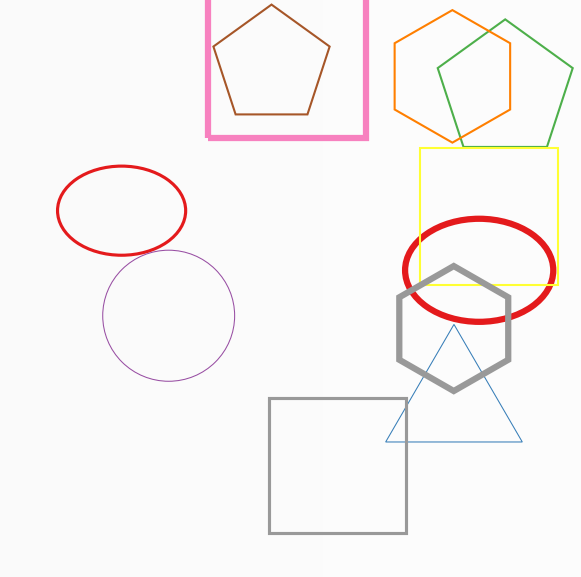[{"shape": "oval", "thickness": 3, "radius": 0.64, "center": [0.824, 0.531]}, {"shape": "oval", "thickness": 1.5, "radius": 0.55, "center": [0.209, 0.634]}, {"shape": "triangle", "thickness": 0.5, "radius": 0.68, "center": [0.781, 0.302]}, {"shape": "pentagon", "thickness": 1, "radius": 0.61, "center": [0.869, 0.843]}, {"shape": "circle", "thickness": 0.5, "radius": 0.57, "center": [0.29, 0.452]}, {"shape": "hexagon", "thickness": 1, "radius": 0.57, "center": [0.778, 0.867]}, {"shape": "square", "thickness": 1, "radius": 0.59, "center": [0.842, 0.624]}, {"shape": "pentagon", "thickness": 1, "radius": 0.53, "center": [0.467, 0.886]}, {"shape": "square", "thickness": 3, "radius": 0.68, "center": [0.494, 0.896]}, {"shape": "square", "thickness": 1.5, "radius": 0.59, "center": [0.581, 0.193]}, {"shape": "hexagon", "thickness": 3, "radius": 0.54, "center": [0.781, 0.43]}]